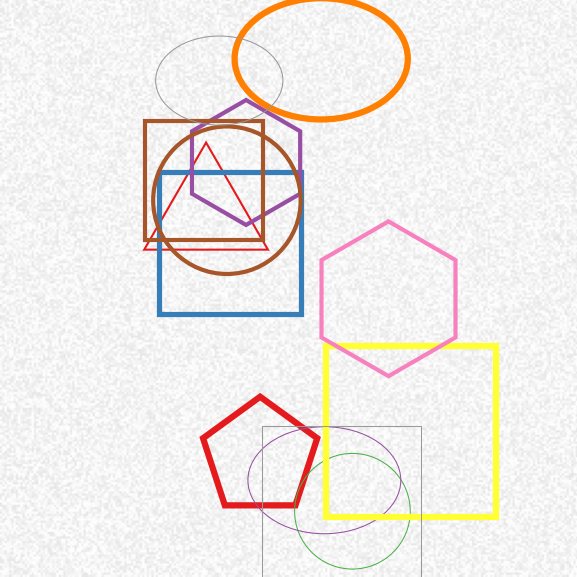[{"shape": "triangle", "thickness": 1, "radius": 0.62, "center": [0.357, 0.629]}, {"shape": "pentagon", "thickness": 3, "radius": 0.52, "center": [0.45, 0.208]}, {"shape": "square", "thickness": 2.5, "radius": 0.61, "center": [0.398, 0.579]}, {"shape": "circle", "thickness": 0.5, "radius": 0.5, "center": [0.61, 0.114]}, {"shape": "hexagon", "thickness": 2, "radius": 0.54, "center": [0.426, 0.718]}, {"shape": "oval", "thickness": 0.5, "radius": 0.66, "center": [0.562, 0.168]}, {"shape": "oval", "thickness": 3, "radius": 0.75, "center": [0.556, 0.897]}, {"shape": "square", "thickness": 3, "radius": 0.74, "center": [0.712, 0.252]}, {"shape": "circle", "thickness": 2, "radius": 0.64, "center": [0.393, 0.652]}, {"shape": "square", "thickness": 2, "radius": 0.51, "center": [0.353, 0.687]}, {"shape": "hexagon", "thickness": 2, "radius": 0.67, "center": [0.673, 0.482]}, {"shape": "oval", "thickness": 0.5, "radius": 0.55, "center": [0.38, 0.86]}, {"shape": "square", "thickness": 0.5, "radius": 0.69, "center": [0.592, 0.124]}]